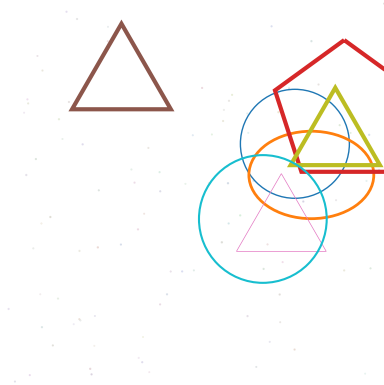[{"shape": "circle", "thickness": 1, "radius": 0.71, "center": [0.766, 0.626]}, {"shape": "oval", "thickness": 2, "radius": 0.81, "center": [0.809, 0.546]}, {"shape": "pentagon", "thickness": 3, "radius": 0.95, "center": [0.894, 0.707]}, {"shape": "triangle", "thickness": 3, "radius": 0.74, "center": [0.315, 0.79]}, {"shape": "triangle", "thickness": 0.5, "radius": 0.67, "center": [0.731, 0.414]}, {"shape": "triangle", "thickness": 3, "radius": 0.67, "center": [0.871, 0.638]}, {"shape": "circle", "thickness": 1.5, "radius": 0.83, "center": [0.683, 0.431]}]